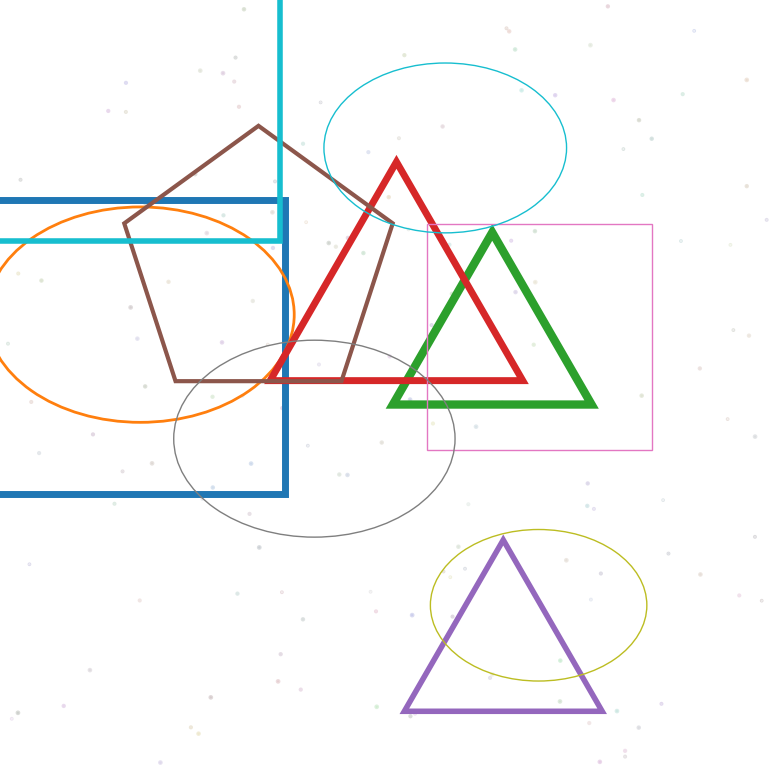[{"shape": "square", "thickness": 2.5, "radius": 0.95, "center": [0.179, 0.549]}, {"shape": "oval", "thickness": 1, "radius": 1.0, "center": [0.182, 0.591]}, {"shape": "triangle", "thickness": 3, "radius": 0.74, "center": [0.639, 0.549]}, {"shape": "triangle", "thickness": 2.5, "radius": 0.95, "center": [0.515, 0.6]}, {"shape": "triangle", "thickness": 2, "radius": 0.74, "center": [0.654, 0.15]}, {"shape": "pentagon", "thickness": 1.5, "radius": 0.92, "center": [0.336, 0.653]}, {"shape": "square", "thickness": 0.5, "radius": 0.73, "center": [0.701, 0.562]}, {"shape": "oval", "thickness": 0.5, "radius": 0.91, "center": [0.408, 0.43]}, {"shape": "oval", "thickness": 0.5, "radius": 0.7, "center": [0.699, 0.214]}, {"shape": "square", "thickness": 2, "radius": 1.0, "center": [0.164, 0.886]}, {"shape": "oval", "thickness": 0.5, "radius": 0.79, "center": [0.578, 0.808]}]